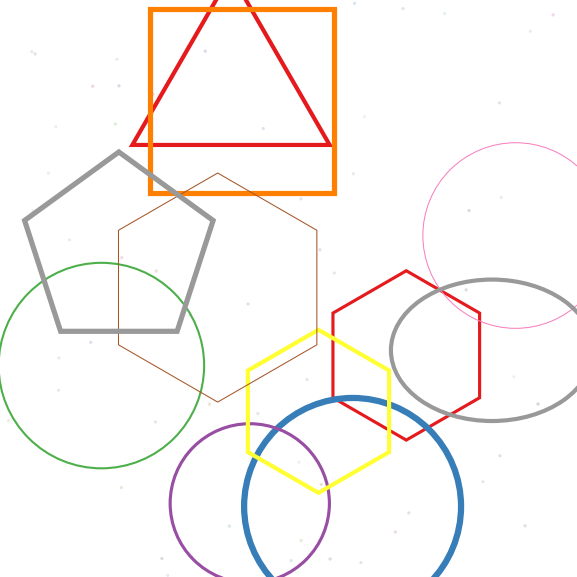[{"shape": "hexagon", "thickness": 1.5, "radius": 0.73, "center": [0.704, 0.384]}, {"shape": "triangle", "thickness": 2, "radius": 0.99, "center": [0.4, 0.847]}, {"shape": "circle", "thickness": 3, "radius": 0.94, "center": [0.611, 0.122]}, {"shape": "circle", "thickness": 1, "radius": 0.89, "center": [0.176, 0.366]}, {"shape": "circle", "thickness": 1.5, "radius": 0.69, "center": [0.433, 0.128]}, {"shape": "square", "thickness": 2.5, "radius": 0.8, "center": [0.419, 0.824]}, {"shape": "hexagon", "thickness": 2, "radius": 0.71, "center": [0.551, 0.287]}, {"shape": "hexagon", "thickness": 0.5, "radius": 0.99, "center": [0.377, 0.501]}, {"shape": "circle", "thickness": 0.5, "radius": 0.8, "center": [0.893, 0.591]}, {"shape": "oval", "thickness": 2, "radius": 0.87, "center": [0.852, 0.393]}, {"shape": "pentagon", "thickness": 2.5, "radius": 0.86, "center": [0.206, 0.564]}]